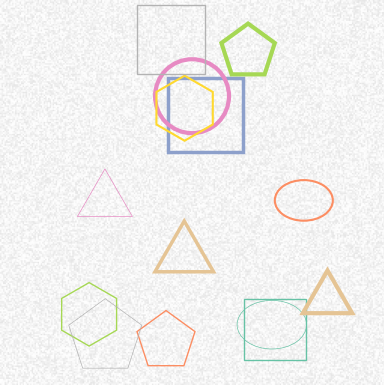[{"shape": "square", "thickness": 1, "radius": 0.4, "center": [0.714, 0.144]}, {"shape": "oval", "thickness": 0.5, "radius": 0.45, "center": [0.706, 0.157]}, {"shape": "pentagon", "thickness": 1, "radius": 0.4, "center": [0.431, 0.114]}, {"shape": "oval", "thickness": 1.5, "radius": 0.38, "center": [0.789, 0.479]}, {"shape": "square", "thickness": 2.5, "radius": 0.48, "center": [0.534, 0.701]}, {"shape": "triangle", "thickness": 0.5, "radius": 0.41, "center": [0.273, 0.479]}, {"shape": "circle", "thickness": 3, "radius": 0.48, "center": [0.499, 0.75]}, {"shape": "pentagon", "thickness": 3, "radius": 0.36, "center": [0.644, 0.866]}, {"shape": "hexagon", "thickness": 1, "radius": 0.41, "center": [0.231, 0.184]}, {"shape": "hexagon", "thickness": 1.5, "radius": 0.42, "center": [0.48, 0.719]}, {"shape": "triangle", "thickness": 2.5, "radius": 0.44, "center": [0.479, 0.338]}, {"shape": "triangle", "thickness": 3, "radius": 0.37, "center": [0.851, 0.224]}, {"shape": "square", "thickness": 1, "radius": 0.44, "center": [0.445, 0.898]}, {"shape": "pentagon", "thickness": 0.5, "radius": 0.5, "center": [0.273, 0.124]}]